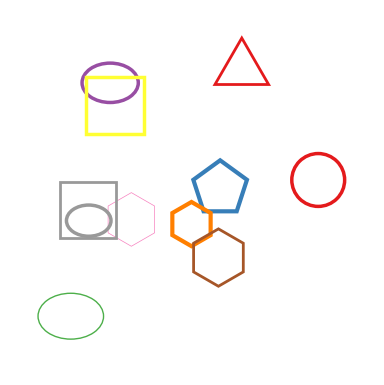[{"shape": "triangle", "thickness": 2, "radius": 0.4, "center": [0.628, 0.821]}, {"shape": "circle", "thickness": 2.5, "radius": 0.34, "center": [0.827, 0.533]}, {"shape": "pentagon", "thickness": 3, "radius": 0.37, "center": [0.572, 0.51]}, {"shape": "oval", "thickness": 1, "radius": 0.43, "center": [0.184, 0.179]}, {"shape": "oval", "thickness": 2.5, "radius": 0.37, "center": [0.286, 0.785]}, {"shape": "hexagon", "thickness": 3, "radius": 0.29, "center": [0.497, 0.418]}, {"shape": "square", "thickness": 2.5, "radius": 0.38, "center": [0.299, 0.726]}, {"shape": "hexagon", "thickness": 2, "radius": 0.37, "center": [0.567, 0.331]}, {"shape": "hexagon", "thickness": 0.5, "radius": 0.35, "center": [0.341, 0.43]}, {"shape": "oval", "thickness": 2.5, "radius": 0.29, "center": [0.23, 0.427]}, {"shape": "square", "thickness": 2, "radius": 0.36, "center": [0.229, 0.455]}]